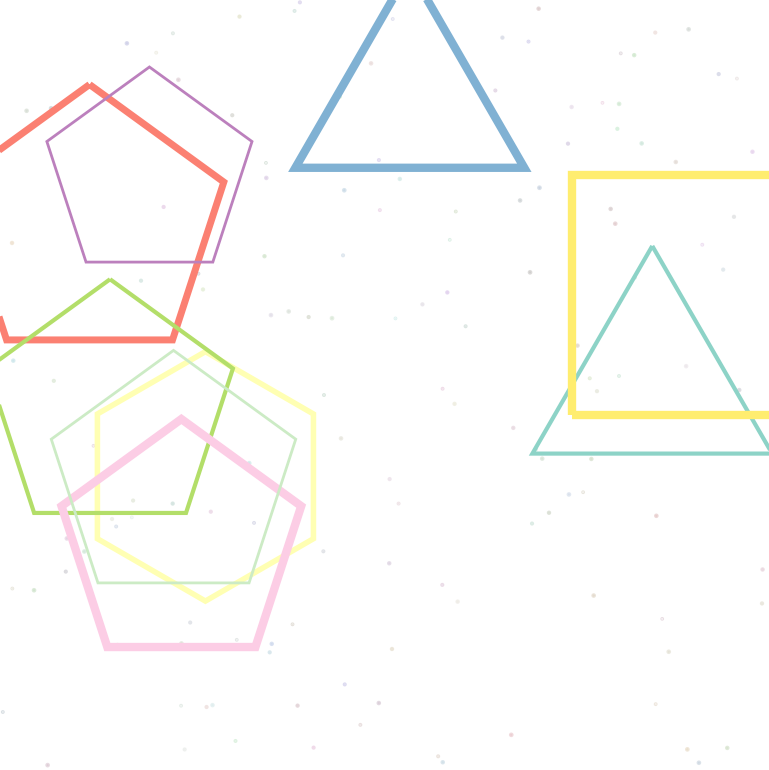[{"shape": "triangle", "thickness": 1.5, "radius": 0.9, "center": [0.847, 0.501]}, {"shape": "hexagon", "thickness": 2, "radius": 0.81, "center": [0.267, 0.381]}, {"shape": "pentagon", "thickness": 2.5, "radius": 0.92, "center": [0.116, 0.707]}, {"shape": "triangle", "thickness": 3, "radius": 0.86, "center": [0.532, 0.868]}, {"shape": "pentagon", "thickness": 1.5, "radius": 0.84, "center": [0.143, 0.47]}, {"shape": "pentagon", "thickness": 3, "radius": 0.82, "center": [0.236, 0.292]}, {"shape": "pentagon", "thickness": 1, "radius": 0.7, "center": [0.194, 0.773]}, {"shape": "pentagon", "thickness": 1, "radius": 0.83, "center": [0.225, 0.378]}, {"shape": "square", "thickness": 3, "radius": 0.78, "center": [0.899, 0.617]}]